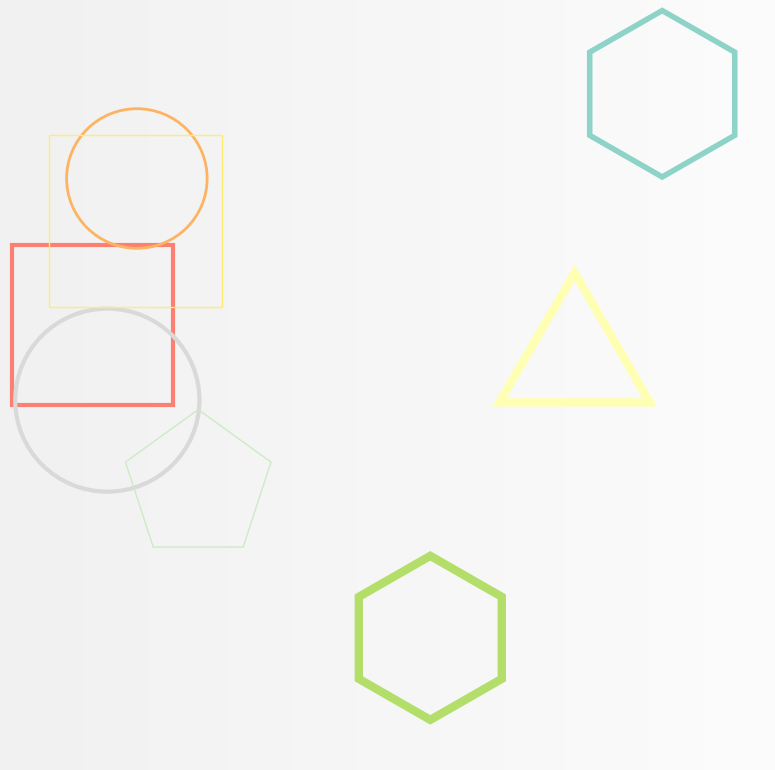[{"shape": "hexagon", "thickness": 2, "radius": 0.54, "center": [0.854, 0.878]}, {"shape": "triangle", "thickness": 3, "radius": 0.56, "center": [0.741, 0.533]}, {"shape": "square", "thickness": 1.5, "radius": 0.52, "center": [0.12, 0.578]}, {"shape": "circle", "thickness": 1, "radius": 0.45, "center": [0.177, 0.768]}, {"shape": "hexagon", "thickness": 3, "radius": 0.53, "center": [0.555, 0.172]}, {"shape": "circle", "thickness": 1.5, "radius": 0.59, "center": [0.138, 0.48]}, {"shape": "pentagon", "thickness": 0.5, "radius": 0.49, "center": [0.256, 0.369]}, {"shape": "square", "thickness": 0.5, "radius": 0.56, "center": [0.175, 0.713]}]